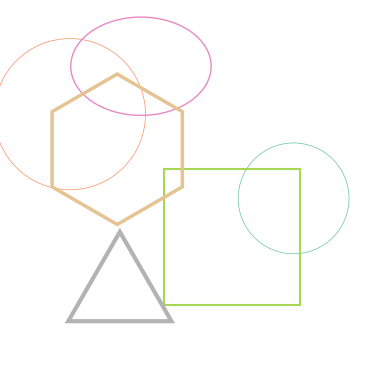[{"shape": "circle", "thickness": 0.5, "radius": 0.72, "center": [0.763, 0.485]}, {"shape": "circle", "thickness": 0.5, "radius": 0.98, "center": [0.182, 0.703]}, {"shape": "oval", "thickness": 1, "radius": 0.91, "center": [0.366, 0.828]}, {"shape": "square", "thickness": 1.5, "radius": 0.88, "center": [0.602, 0.385]}, {"shape": "hexagon", "thickness": 2.5, "radius": 0.98, "center": [0.304, 0.612]}, {"shape": "triangle", "thickness": 3, "radius": 0.77, "center": [0.311, 0.243]}]